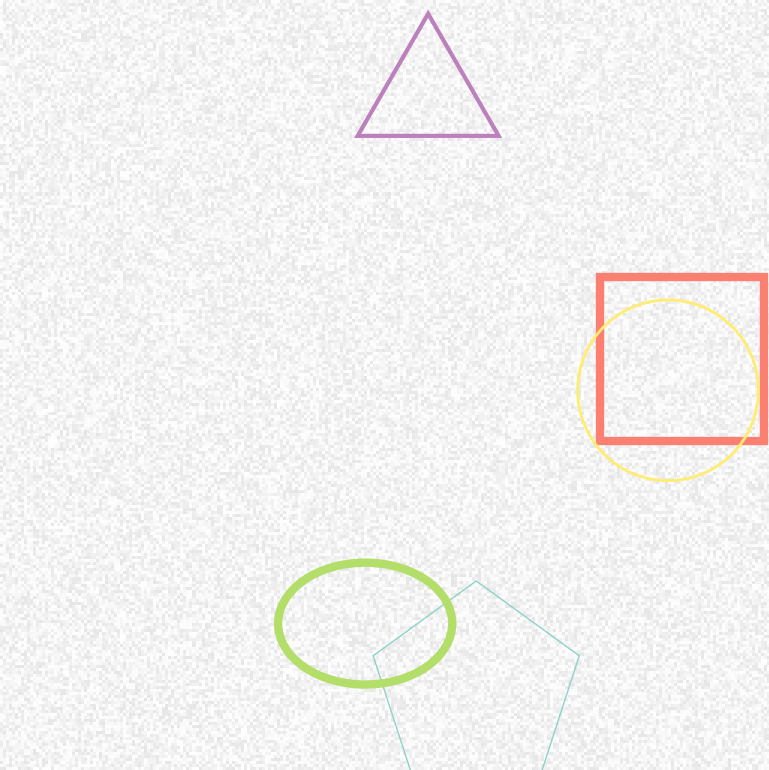[{"shape": "pentagon", "thickness": 0.5, "radius": 0.7, "center": [0.618, 0.105]}, {"shape": "square", "thickness": 3, "radius": 0.53, "center": [0.885, 0.534]}, {"shape": "oval", "thickness": 3, "radius": 0.57, "center": [0.474, 0.19]}, {"shape": "triangle", "thickness": 1.5, "radius": 0.53, "center": [0.556, 0.876]}, {"shape": "circle", "thickness": 1, "radius": 0.59, "center": [0.868, 0.493]}]